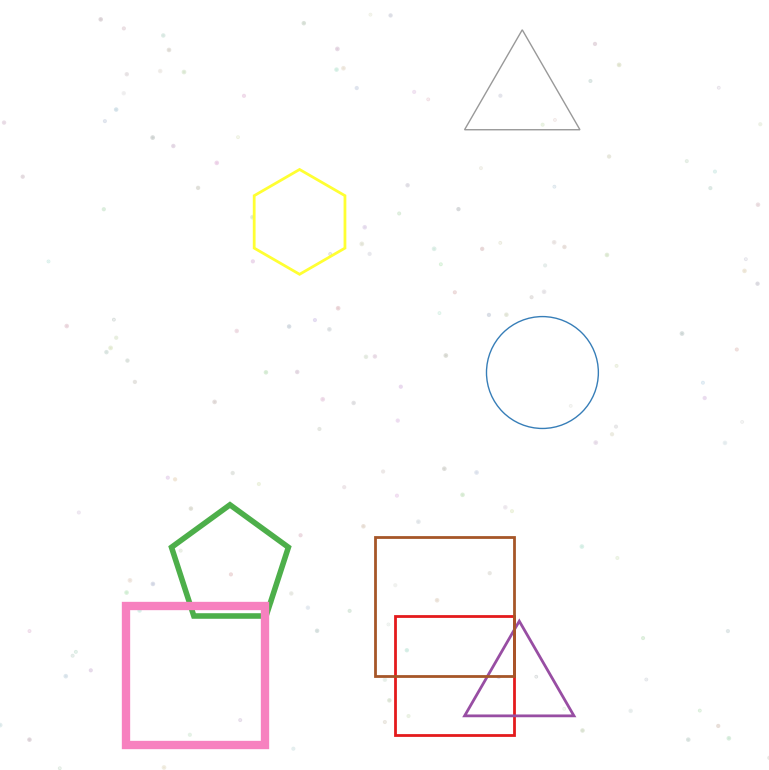[{"shape": "square", "thickness": 1, "radius": 0.39, "center": [0.59, 0.122]}, {"shape": "circle", "thickness": 0.5, "radius": 0.36, "center": [0.704, 0.516]}, {"shape": "pentagon", "thickness": 2, "radius": 0.4, "center": [0.299, 0.265]}, {"shape": "triangle", "thickness": 1, "radius": 0.41, "center": [0.674, 0.111]}, {"shape": "hexagon", "thickness": 1, "radius": 0.34, "center": [0.389, 0.712]}, {"shape": "square", "thickness": 1, "radius": 0.45, "center": [0.577, 0.212]}, {"shape": "square", "thickness": 3, "radius": 0.45, "center": [0.254, 0.123]}, {"shape": "triangle", "thickness": 0.5, "radius": 0.43, "center": [0.678, 0.875]}]